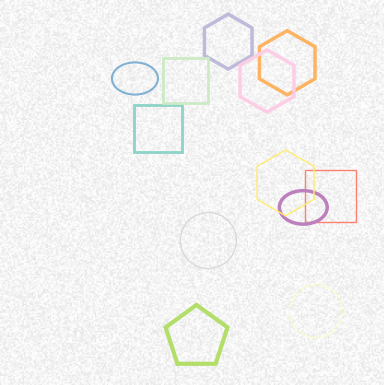[{"shape": "square", "thickness": 2, "radius": 0.31, "center": [0.411, 0.667]}, {"shape": "circle", "thickness": 0.5, "radius": 0.34, "center": [0.821, 0.191]}, {"shape": "hexagon", "thickness": 2.5, "radius": 0.36, "center": [0.593, 0.892]}, {"shape": "square", "thickness": 1, "radius": 0.33, "center": [0.859, 0.491]}, {"shape": "oval", "thickness": 1.5, "radius": 0.3, "center": [0.35, 0.796]}, {"shape": "hexagon", "thickness": 2.5, "radius": 0.42, "center": [0.746, 0.837]}, {"shape": "pentagon", "thickness": 3, "radius": 0.42, "center": [0.51, 0.123]}, {"shape": "hexagon", "thickness": 2.5, "radius": 0.4, "center": [0.693, 0.79]}, {"shape": "circle", "thickness": 1, "radius": 0.36, "center": [0.541, 0.375]}, {"shape": "oval", "thickness": 2.5, "radius": 0.31, "center": [0.788, 0.461]}, {"shape": "square", "thickness": 2, "radius": 0.29, "center": [0.482, 0.791]}, {"shape": "hexagon", "thickness": 1, "radius": 0.43, "center": [0.742, 0.525]}]